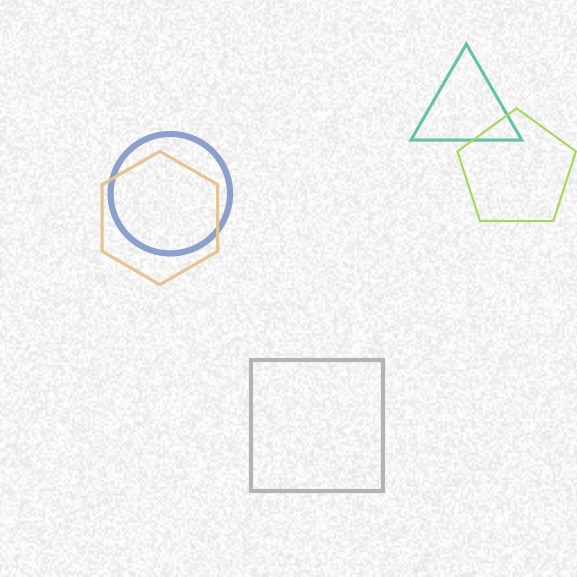[{"shape": "triangle", "thickness": 1.5, "radius": 0.55, "center": [0.808, 0.812]}, {"shape": "circle", "thickness": 3, "radius": 0.52, "center": [0.295, 0.664]}, {"shape": "pentagon", "thickness": 1, "radius": 0.54, "center": [0.895, 0.704]}, {"shape": "hexagon", "thickness": 1.5, "radius": 0.58, "center": [0.277, 0.622]}, {"shape": "square", "thickness": 2, "radius": 0.57, "center": [0.549, 0.263]}]